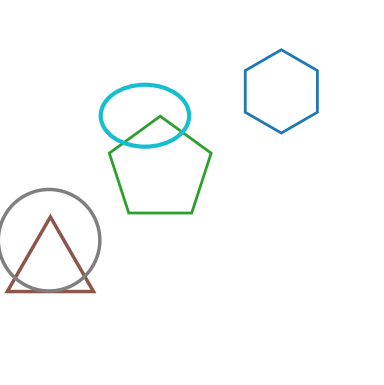[{"shape": "hexagon", "thickness": 2, "radius": 0.54, "center": [0.731, 0.763]}, {"shape": "pentagon", "thickness": 2, "radius": 0.7, "center": [0.416, 0.559]}, {"shape": "triangle", "thickness": 2.5, "radius": 0.65, "center": [0.131, 0.307]}, {"shape": "circle", "thickness": 2.5, "radius": 0.66, "center": [0.127, 0.376]}, {"shape": "oval", "thickness": 3, "radius": 0.57, "center": [0.376, 0.699]}]